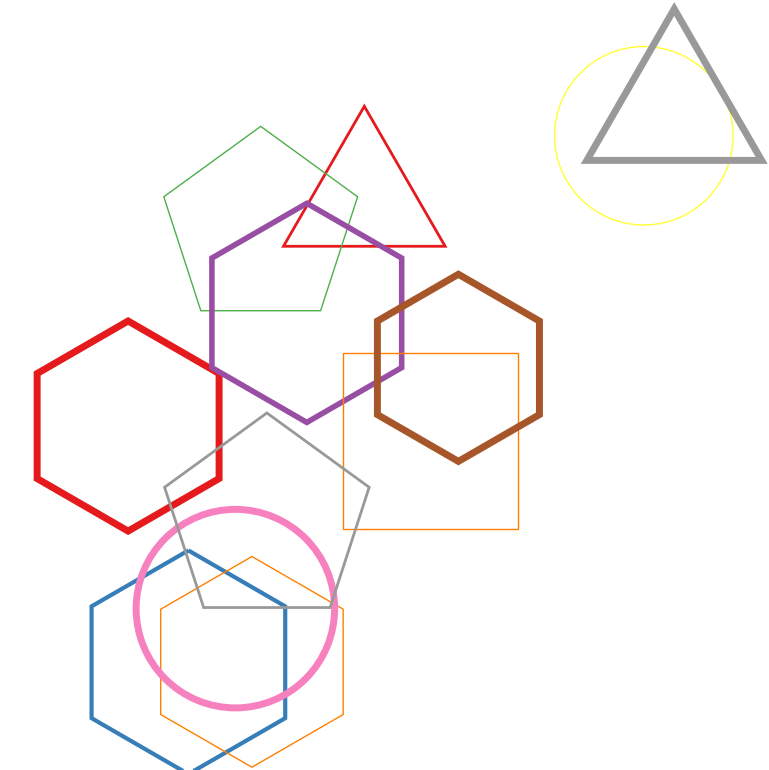[{"shape": "triangle", "thickness": 1, "radius": 0.61, "center": [0.473, 0.741]}, {"shape": "hexagon", "thickness": 2.5, "radius": 0.68, "center": [0.166, 0.447]}, {"shape": "hexagon", "thickness": 1.5, "radius": 0.73, "center": [0.245, 0.14]}, {"shape": "pentagon", "thickness": 0.5, "radius": 0.66, "center": [0.339, 0.704]}, {"shape": "hexagon", "thickness": 2, "radius": 0.71, "center": [0.398, 0.594]}, {"shape": "square", "thickness": 0.5, "radius": 0.57, "center": [0.559, 0.427]}, {"shape": "hexagon", "thickness": 0.5, "radius": 0.68, "center": [0.327, 0.14]}, {"shape": "circle", "thickness": 0.5, "radius": 0.58, "center": [0.836, 0.824]}, {"shape": "hexagon", "thickness": 2.5, "radius": 0.61, "center": [0.595, 0.522]}, {"shape": "circle", "thickness": 2.5, "radius": 0.64, "center": [0.306, 0.21]}, {"shape": "pentagon", "thickness": 1, "radius": 0.7, "center": [0.347, 0.324]}, {"shape": "triangle", "thickness": 2.5, "radius": 0.66, "center": [0.876, 0.857]}]